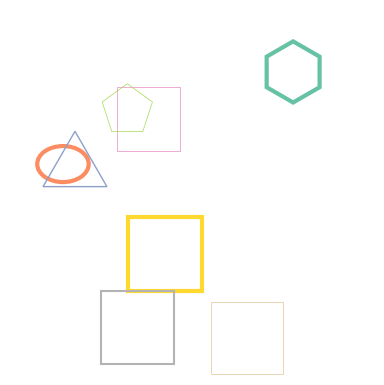[{"shape": "hexagon", "thickness": 3, "radius": 0.4, "center": [0.761, 0.813]}, {"shape": "oval", "thickness": 3, "radius": 0.33, "center": [0.164, 0.574]}, {"shape": "triangle", "thickness": 1, "radius": 0.48, "center": [0.195, 0.563]}, {"shape": "square", "thickness": 0.5, "radius": 0.41, "center": [0.386, 0.691]}, {"shape": "pentagon", "thickness": 0.5, "radius": 0.34, "center": [0.331, 0.714]}, {"shape": "square", "thickness": 3, "radius": 0.48, "center": [0.428, 0.341]}, {"shape": "square", "thickness": 0.5, "radius": 0.47, "center": [0.643, 0.121]}, {"shape": "square", "thickness": 1.5, "radius": 0.47, "center": [0.358, 0.149]}]